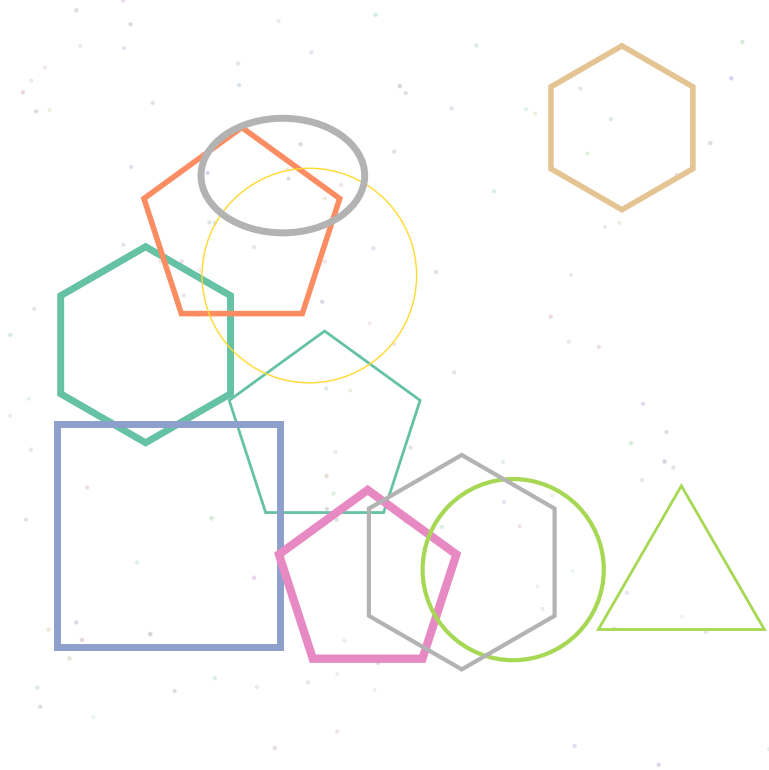[{"shape": "pentagon", "thickness": 1, "radius": 0.65, "center": [0.422, 0.44]}, {"shape": "hexagon", "thickness": 2.5, "radius": 0.64, "center": [0.189, 0.552]}, {"shape": "pentagon", "thickness": 2, "radius": 0.67, "center": [0.314, 0.701]}, {"shape": "square", "thickness": 2.5, "radius": 0.73, "center": [0.219, 0.305]}, {"shape": "pentagon", "thickness": 3, "radius": 0.61, "center": [0.477, 0.243]}, {"shape": "triangle", "thickness": 1, "radius": 0.62, "center": [0.885, 0.245]}, {"shape": "circle", "thickness": 1.5, "radius": 0.59, "center": [0.666, 0.26]}, {"shape": "circle", "thickness": 0.5, "radius": 0.7, "center": [0.402, 0.642]}, {"shape": "hexagon", "thickness": 2, "radius": 0.53, "center": [0.808, 0.834]}, {"shape": "oval", "thickness": 2.5, "radius": 0.53, "center": [0.367, 0.772]}, {"shape": "hexagon", "thickness": 1.5, "radius": 0.7, "center": [0.6, 0.27]}]